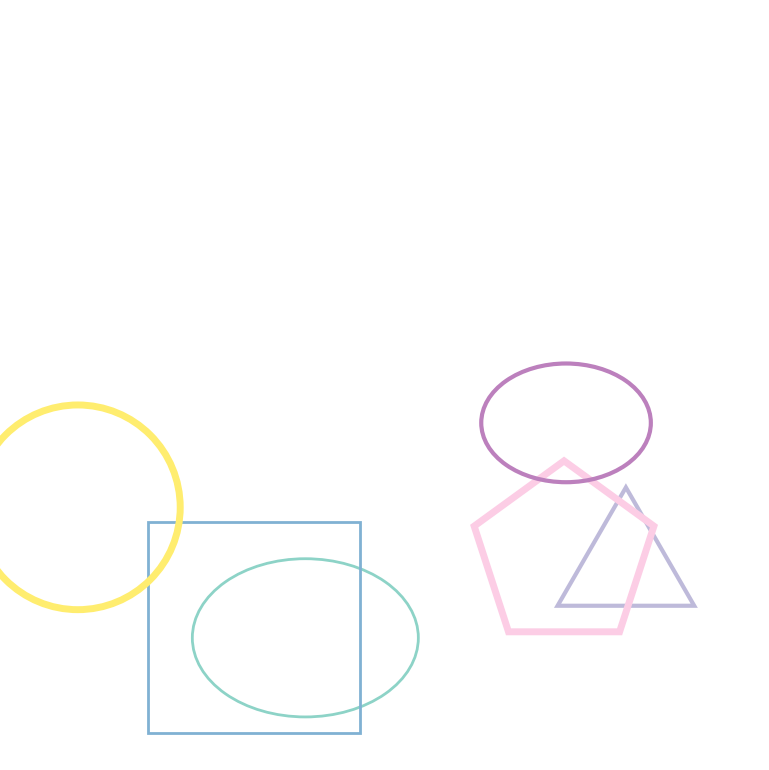[{"shape": "oval", "thickness": 1, "radius": 0.73, "center": [0.397, 0.172]}, {"shape": "triangle", "thickness": 1.5, "radius": 0.51, "center": [0.813, 0.265]}, {"shape": "square", "thickness": 1, "radius": 0.69, "center": [0.33, 0.185]}, {"shape": "pentagon", "thickness": 2.5, "radius": 0.61, "center": [0.733, 0.279]}, {"shape": "oval", "thickness": 1.5, "radius": 0.55, "center": [0.735, 0.451]}, {"shape": "circle", "thickness": 2.5, "radius": 0.66, "center": [0.101, 0.341]}]